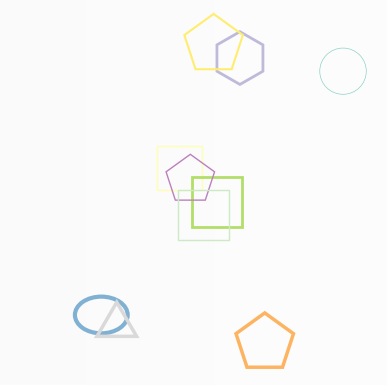[{"shape": "circle", "thickness": 0.5, "radius": 0.3, "center": [0.885, 0.815]}, {"shape": "square", "thickness": 1, "radius": 0.29, "center": [0.463, 0.563]}, {"shape": "hexagon", "thickness": 2, "radius": 0.34, "center": [0.619, 0.849]}, {"shape": "oval", "thickness": 3, "radius": 0.34, "center": [0.261, 0.182]}, {"shape": "pentagon", "thickness": 2.5, "radius": 0.39, "center": [0.683, 0.109]}, {"shape": "square", "thickness": 2, "radius": 0.33, "center": [0.56, 0.475]}, {"shape": "triangle", "thickness": 2.5, "radius": 0.3, "center": [0.301, 0.156]}, {"shape": "pentagon", "thickness": 1, "radius": 0.33, "center": [0.491, 0.533]}, {"shape": "square", "thickness": 1, "radius": 0.33, "center": [0.526, 0.442]}, {"shape": "pentagon", "thickness": 1.5, "radius": 0.4, "center": [0.551, 0.884]}]